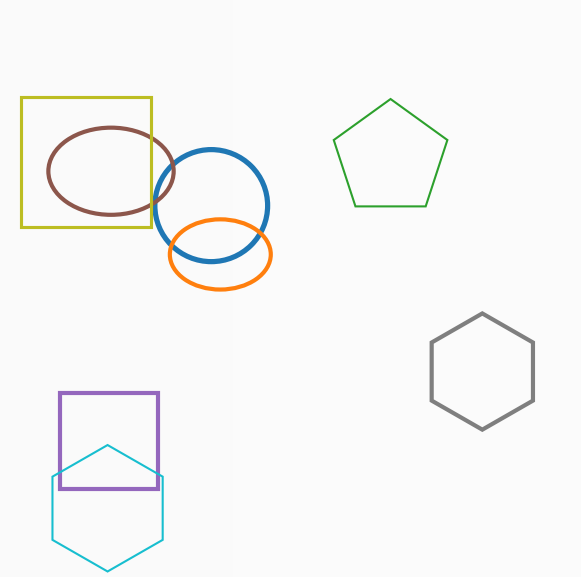[{"shape": "circle", "thickness": 2.5, "radius": 0.48, "center": [0.363, 0.643]}, {"shape": "oval", "thickness": 2, "radius": 0.43, "center": [0.379, 0.559]}, {"shape": "pentagon", "thickness": 1, "radius": 0.51, "center": [0.672, 0.725]}, {"shape": "square", "thickness": 2, "radius": 0.42, "center": [0.188, 0.235]}, {"shape": "oval", "thickness": 2, "radius": 0.54, "center": [0.191, 0.703]}, {"shape": "hexagon", "thickness": 2, "radius": 0.5, "center": [0.83, 0.356]}, {"shape": "square", "thickness": 1.5, "radius": 0.56, "center": [0.149, 0.718]}, {"shape": "hexagon", "thickness": 1, "radius": 0.55, "center": [0.185, 0.119]}]